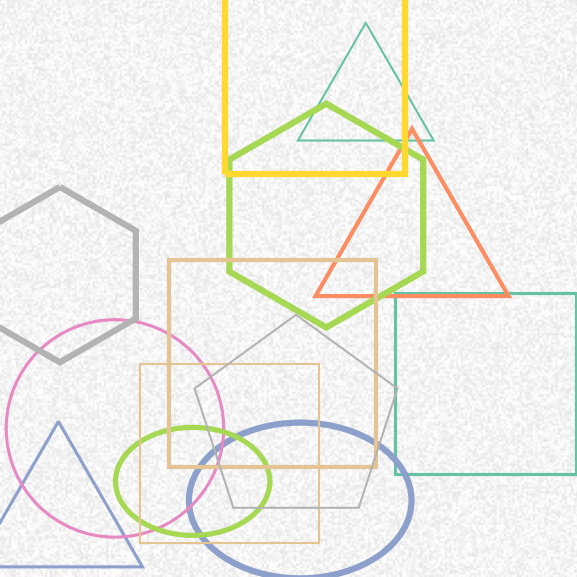[{"shape": "square", "thickness": 1.5, "radius": 0.78, "center": [0.84, 0.336]}, {"shape": "triangle", "thickness": 1, "radius": 0.68, "center": [0.633, 0.824]}, {"shape": "triangle", "thickness": 2, "radius": 0.96, "center": [0.714, 0.583]}, {"shape": "oval", "thickness": 3, "radius": 0.96, "center": [0.52, 0.133]}, {"shape": "triangle", "thickness": 1.5, "radius": 0.84, "center": [0.101, 0.101]}, {"shape": "circle", "thickness": 1.5, "radius": 0.94, "center": [0.199, 0.257]}, {"shape": "oval", "thickness": 2.5, "radius": 0.67, "center": [0.334, 0.166]}, {"shape": "hexagon", "thickness": 3, "radius": 0.97, "center": [0.565, 0.626]}, {"shape": "square", "thickness": 3, "radius": 0.78, "center": [0.545, 0.854]}, {"shape": "square", "thickness": 1, "radius": 0.78, "center": [0.398, 0.214]}, {"shape": "square", "thickness": 2, "radius": 0.9, "center": [0.472, 0.37]}, {"shape": "pentagon", "thickness": 1, "radius": 0.92, "center": [0.513, 0.269]}, {"shape": "hexagon", "thickness": 3, "radius": 0.76, "center": [0.104, 0.524]}]